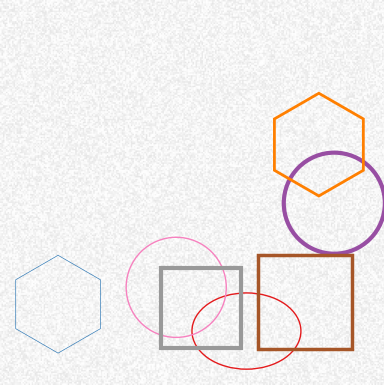[{"shape": "oval", "thickness": 1, "radius": 0.71, "center": [0.64, 0.14]}, {"shape": "hexagon", "thickness": 0.5, "radius": 0.64, "center": [0.151, 0.21]}, {"shape": "circle", "thickness": 3, "radius": 0.66, "center": [0.868, 0.472]}, {"shape": "hexagon", "thickness": 2, "radius": 0.67, "center": [0.828, 0.624]}, {"shape": "square", "thickness": 2.5, "radius": 0.61, "center": [0.791, 0.216]}, {"shape": "circle", "thickness": 1, "radius": 0.65, "center": [0.458, 0.254]}, {"shape": "square", "thickness": 3, "radius": 0.52, "center": [0.522, 0.2]}]